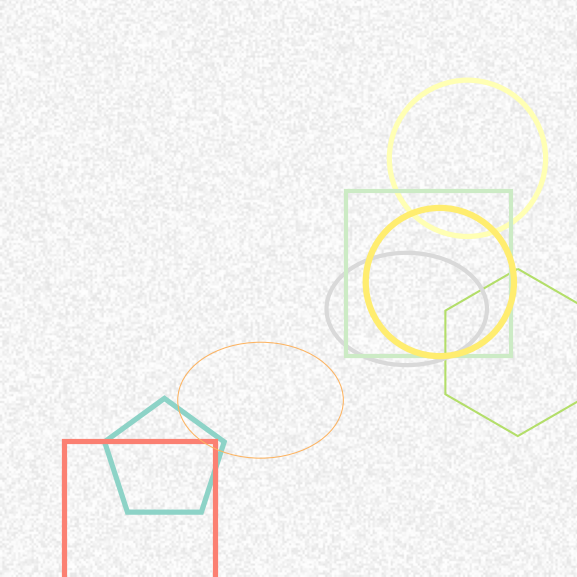[{"shape": "pentagon", "thickness": 2.5, "radius": 0.54, "center": [0.285, 0.2]}, {"shape": "circle", "thickness": 2.5, "radius": 0.68, "center": [0.809, 0.725]}, {"shape": "square", "thickness": 2.5, "radius": 0.65, "center": [0.241, 0.105]}, {"shape": "oval", "thickness": 0.5, "radius": 0.72, "center": [0.451, 0.306]}, {"shape": "hexagon", "thickness": 1, "radius": 0.72, "center": [0.897, 0.389]}, {"shape": "oval", "thickness": 2, "radius": 0.69, "center": [0.704, 0.464]}, {"shape": "square", "thickness": 2, "radius": 0.72, "center": [0.742, 0.526]}, {"shape": "circle", "thickness": 3, "radius": 0.64, "center": [0.762, 0.511]}]